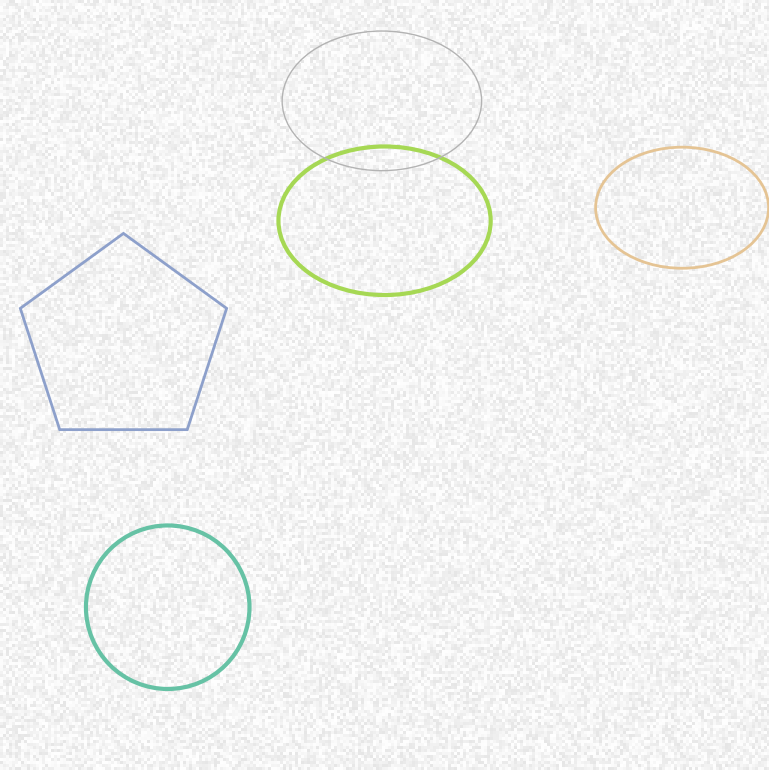[{"shape": "circle", "thickness": 1.5, "radius": 0.53, "center": [0.218, 0.211]}, {"shape": "pentagon", "thickness": 1, "radius": 0.7, "center": [0.16, 0.556]}, {"shape": "oval", "thickness": 1.5, "radius": 0.69, "center": [0.499, 0.713]}, {"shape": "oval", "thickness": 1, "radius": 0.56, "center": [0.886, 0.73]}, {"shape": "oval", "thickness": 0.5, "radius": 0.65, "center": [0.496, 0.869]}]